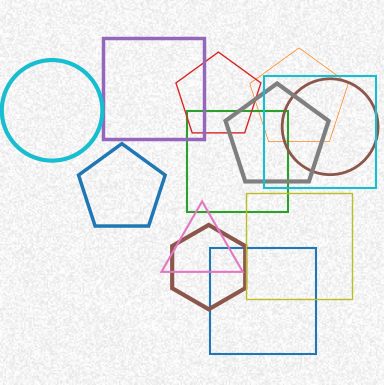[{"shape": "square", "thickness": 1.5, "radius": 0.69, "center": [0.684, 0.217]}, {"shape": "pentagon", "thickness": 2.5, "radius": 0.59, "center": [0.317, 0.509]}, {"shape": "pentagon", "thickness": 0.5, "radius": 0.67, "center": [0.777, 0.741]}, {"shape": "square", "thickness": 1.5, "radius": 0.66, "center": [0.617, 0.58]}, {"shape": "pentagon", "thickness": 1, "radius": 0.58, "center": [0.567, 0.749]}, {"shape": "square", "thickness": 2.5, "radius": 0.66, "center": [0.398, 0.771]}, {"shape": "circle", "thickness": 2, "radius": 0.62, "center": [0.857, 0.671]}, {"shape": "hexagon", "thickness": 3, "radius": 0.55, "center": [0.542, 0.306]}, {"shape": "triangle", "thickness": 1.5, "radius": 0.61, "center": [0.525, 0.355]}, {"shape": "pentagon", "thickness": 3, "radius": 0.7, "center": [0.72, 0.643]}, {"shape": "square", "thickness": 1, "radius": 0.68, "center": [0.777, 0.361]}, {"shape": "circle", "thickness": 3, "radius": 0.65, "center": [0.135, 0.713]}, {"shape": "square", "thickness": 1.5, "radius": 0.73, "center": [0.831, 0.656]}]